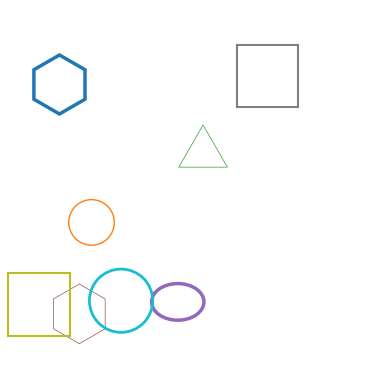[{"shape": "hexagon", "thickness": 2.5, "radius": 0.38, "center": [0.154, 0.781]}, {"shape": "circle", "thickness": 1, "radius": 0.3, "center": [0.238, 0.422]}, {"shape": "triangle", "thickness": 0.5, "radius": 0.36, "center": [0.527, 0.602]}, {"shape": "oval", "thickness": 2.5, "radius": 0.34, "center": [0.462, 0.216]}, {"shape": "hexagon", "thickness": 0.5, "radius": 0.39, "center": [0.206, 0.185]}, {"shape": "square", "thickness": 1.5, "radius": 0.4, "center": [0.695, 0.803]}, {"shape": "square", "thickness": 1.5, "radius": 0.4, "center": [0.102, 0.209]}, {"shape": "circle", "thickness": 2, "radius": 0.41, "center": [0.314, 0.219]}]